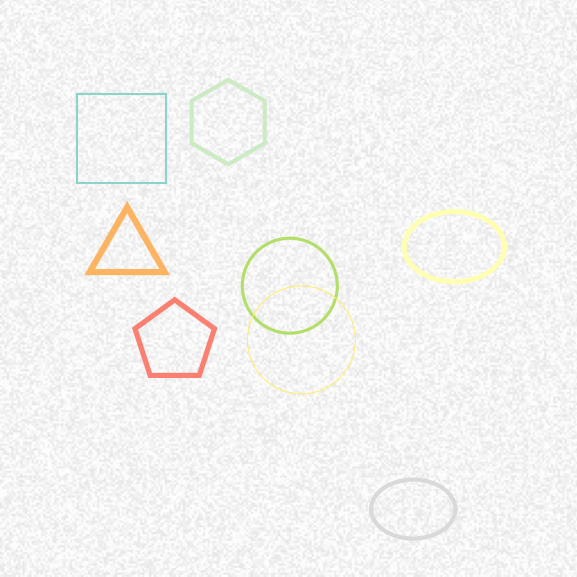[{"shape": "square", "thickness": 1, "radius": 0.38, "center": [0.21, 0.759]}, {"shape": "oval", "thickness": 2.5, "radius": 0.43, "center": [0.787, 0.572]}, {"shape": "pentagon", "thickness": 2.5, "radius": 0.36, "center": [0.303, 0.408]}, {"shape": "triangle", "thickness": 3, "radius": 0.37, "center": [0.22, 0.566]}, {"shape": "circle", "thickness": 1.5, "radius": 0.41, "center": [0.502, 0.504]}, {"shape": "oval", "thickness": 2, "radius": 0.36, "center": [0.715, 0.118]}, {"shape": "hexagon", "thickness": 2, "radius": 0.37, "center": [0.395, 0.788]}, {"shape": "circle", "thickness": 0.5, "radius": 0.47, "center": [0.522, 0.411]}]